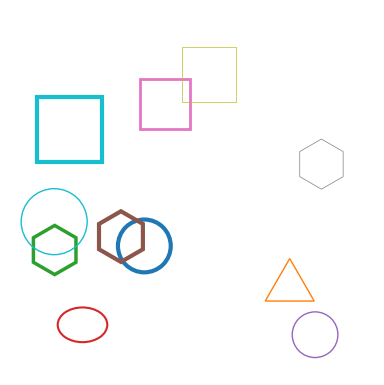[{"shape": "circle", "thickness": 3, "radius": 0.34, "center": [0.375, 0.361]}, {"shape": "triangle", "thickness": 1, "radius": 0.37, "center": [0.753, 0.255]}, {"shape": "hexagon", "thickness": 2.5, "radius": 0.32, "center": [0.142, 0.351]}, {"shape": "oval", "thickness": 1.5, "radius": 0.32, "center": [0.214, 0.156]}, {"shape": "circle", "thickness": 1, "radius": 0.3, "center": [0.818, 0.131]}, {"shape": "hexagon", "thickness": 3, "radius": 0.33, "center": [0.314, 0.385]}, {"shape": "square", "thickness": 2, "radius": 0.33, "center": [0.428, 0.73]}, {"shape": "hexagon", "thickness": 0.5, "radius": 0.33, "center": [0.835, 0.574]}, {"shape": "square", "thickness": 0.5, "radius": 0.35, "center": [0.542, 0.807]}, {"shape": "square", "thickness": 3, "radius": 0.42, "center": [0.181, 0.664]}, {"shape": "circle", "thickness": 1, "radius": 0.43, "center": [0.141, 0.424]}]